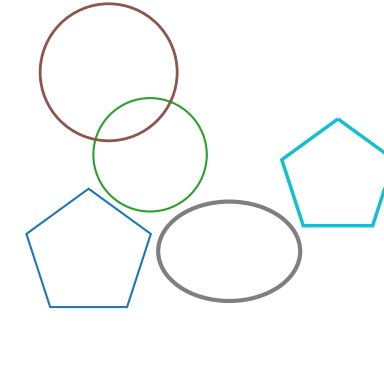[{"shape": "pentagon", "thickness": 1.5, "radius": 0.85, "center": [0.23, 0.34]}, {"shape": "circle", "thickness": 1.5, "radius": 0.74, "center": [0.39, 0.598]}, {"shape": "circle", "thickness": 2, "radius": 0.89, "center": [0.282, 0.812]}, {"shape": "oval", "thickness": 3, "radius": 0.92, "center": [0.595, 0.347]}, {"shape": "pentagon", "thickness": 2.5, "radius": 0.77, "center": [0.878, 0.538]}]